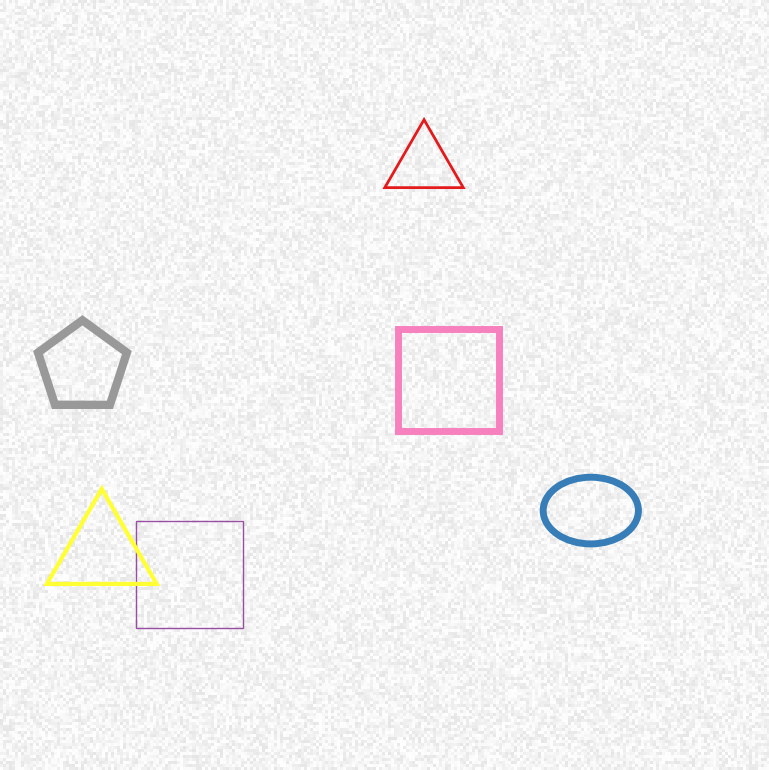[{"shape": "triangle", "thickness": 1, "radius": 0.29, "center": [0.551, 0.786]}, {"shape": "oval", "thickness": 2.5, "radius": 0.31, "center": [0.767, 0.337]}, {"shape": "square", "thickness": 0.5, "radius": 0.35, "center": [0.246, 0.254]}, {"shape": "triangle", "thickness": 1.5, "radius": 0.41, "center": [0.132, 0.283]}, {"shape": "square", "thickness": 2.5, "radius": 0.33, "center": [0.582, 0.507]}, {"shape": "pentagon", "thickness": 3, "radius": 0.3, "center": [0.107, 0.523]}]